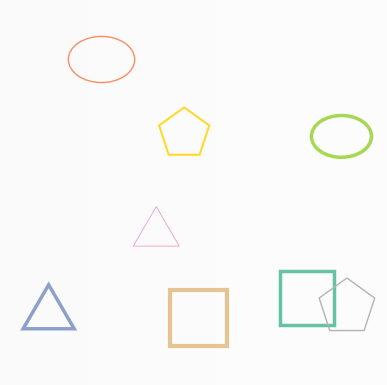[{"shape": "square", "thickness": 2.5, "radius": 0.35, "center": [0.791, 0.225]}, {"shape": "oval", "thickness": 1, "radius": 0.43, "center": [0.262, 0.846]}, {"shape": "triangle", "thickness": 2.5, "radius": 0.38, "center": [0.126, 0.184]}, {"shape": "triangle", "thickness": 0.5, "radius": 0.34, "center": [0.403, 0.395]}, {"shape": "oval", "thickness": 2.5, "radius": 0.39, "center": [0.881, 0.646]}, {"shape": "pentagon", "thickness": 1.5, "radius": 0.34, "center": [0.475, 0.653]}, {"shape": "square", "thickness": 3, "radius": 0.36, "center": [0.512, 0.173]}, {"shape": "pentagon", "thickness": 1, "radius": 0.38, "center": [0.895, 0.202]}]